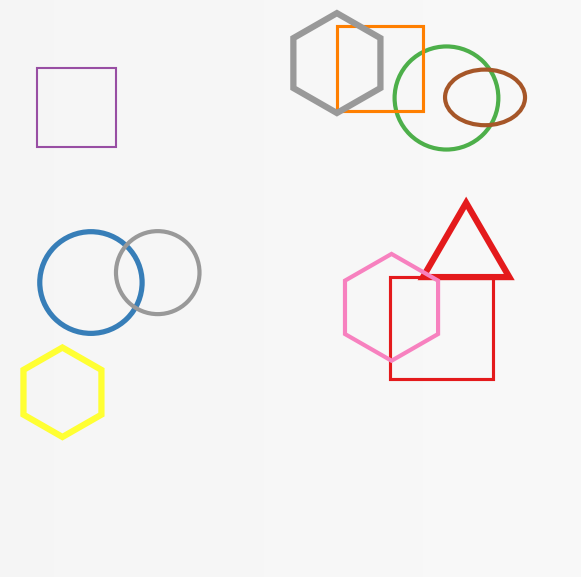[{"shape": "triangle", "thickness": 3, "radius": 0.43, "center": [0.802, 0.562]}, {"shape": "square", "thickness": 1.5, "radius": 0.44, "center": [0.76, 0.431]}, {"shape": "circle", "thickness": 2.5, "radius": 0.44, "center": [0.156, 0.51]}, {"shape": "circle", "thickness": 2, "radius": 0.45, "center": [0.768, 0.829]}, {"shape": "square", "thickness": 1, "radius": 0.34, "center": [0.132, 0.813]}, {"shape": "square", "thickness": 1.5, "radius": 0.37, "center": [0.654, 0.881]}, {"shape": "hexagon", "thickness": 3, "radius": 0.39, "center": [0.107, 0.32]}, {"shape": "oval", "thickness": 2, "radius": 0.34, "center": [0.834, 0.83]}, {"shape": "hexagon", "thickness": 2, "radius": 0.46, "center": [0.674, 0.467]}, {"shape": "hexagon", "thickness": 3, "radius": 0.43, "center": [0.58, 0.89]}, {"shape": "circle", "thickness": 2, "radius": 0.36, "center": [0.271, 0.527]}]